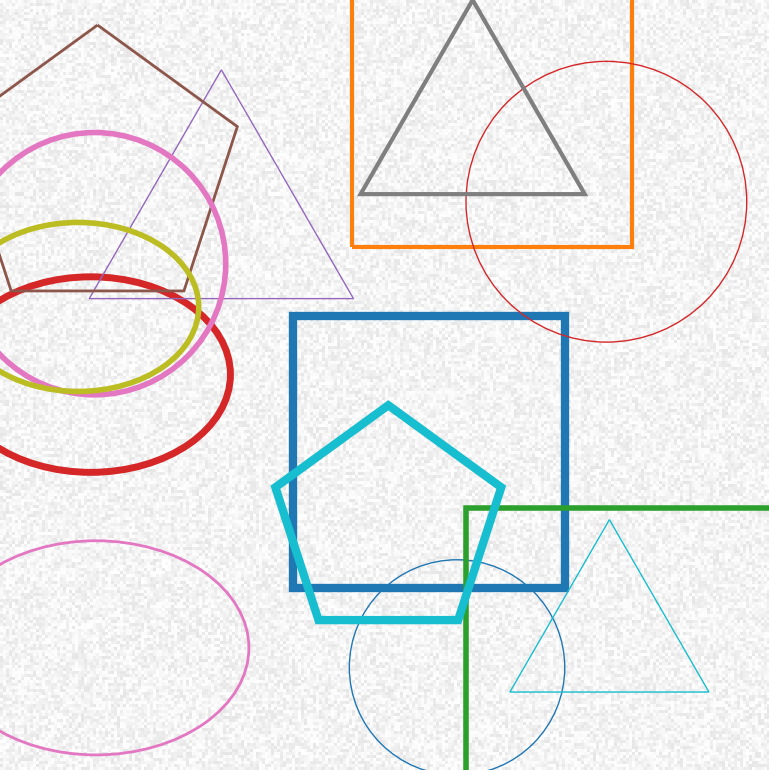[{"shape": "square", "thickness": 3, "radius": 0.88, "center": [0.558, 0.412]}, {"shape": "circle", "thickness": 0.5, "radius": 0.7, "center": [0.594, 0.133]}, {"shape": "square", "thickness": 1.5, "radius": 0.91, "center": [0.639, 0.861]}, {"shape": "square", "thickness": 2, "radius": 0.99, "center": [0.803, 0.142]}, {"shape": "oval", "thickness": 2.5, "radius": 0.91, "center": [0.118, 0.514]}, {"shape": "circle", "thickness": 0.5, "radius": 0.91, "center": [0.787, 0.738]}, {"shape": "triangle", "thickness": 0.5, "radius": 0.99, "center": [0.287, 0.711]}, {"shape": "pentagon", "thickness": 1, "radius": 0.95, "center": [0.127, 0.777]}, {"shape": "circle", "thickness": 2, "radius": 0.85, "center": [0.123, 0.658]}, {"shape": "oval", "thickness": 1, "radius": 0.99, "center": [0.125, 0.159]}, {"shape": "triangle", "thickness": 1.5, "radius": 0.84, "center": [0.614, 0.832]}, {"shape": "oval", "thickness": 2, "radius": 0.78, "center": [0.101, 0.601]}, {"shape": "pentagon", "thickness": 3, "radius": 0.77, "center": [0.504, 0.319]}, {"shape": "triangle", "thickness": 0.5, "radius": 0.75, "center": [0.791, 0.176]}]